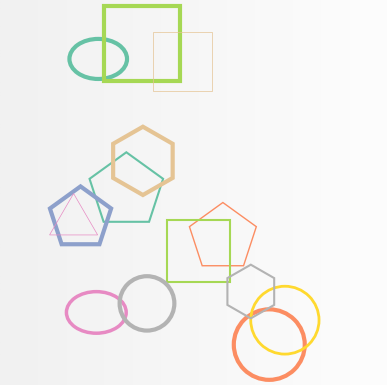[{"shape": "oval", "thickness": 3, "radius": 0.37, "center": [0.254, 0.847]}, {"shape": "pentagon", "thickness": 1.5, "radius": 0.5, "center": [0.326, 0.505]}, {"shape": "circle", "thickness": 3, "radius": 0.46, "center": [0.695, 0.105]}, {"shape": "pentagon", "thickness": 1, "radius": 0.45, "center": [0.575, 0.383]}, {"shape": "pentagon", "thickness": 3, "radius": 0.42, "center": [0.208, 0.433]}, {"shape": "oval", "thickness": 2.5, "radius": 0.39, "center": [0.249, 0.189]}, {"shape": "triangle", "thickness": 0.5, "radius": 0.36, "center": [0.19, 0.426]}, {"shape": "square", "thickness": 3, "radius": 0.49, "center": [0.367, 0.886]}, {"shape": "square", "thickness": 1.5, "radius": 0.4, "center": [0.512, 0.348]}, {"shape": "circle", "thickness": 2, "radius": 0.44, "center": [0.735, 0.168]}, {"shape": "hexagon", "thickness": 3, "radius": 0.44, "center": [0.369, 0.582]}, {"shape": "square", "thickness": 0.5, "radius": 0.38, "center": [0.471, 0.841]}, {"shape": "circle", "thickness": 3, "radius": 0.35, "center": [0.379, 0.212]}, {"shape": "hexagon", "thickness": 1.5, "radius": 0.35, "center": [0.647, 0.243]}]